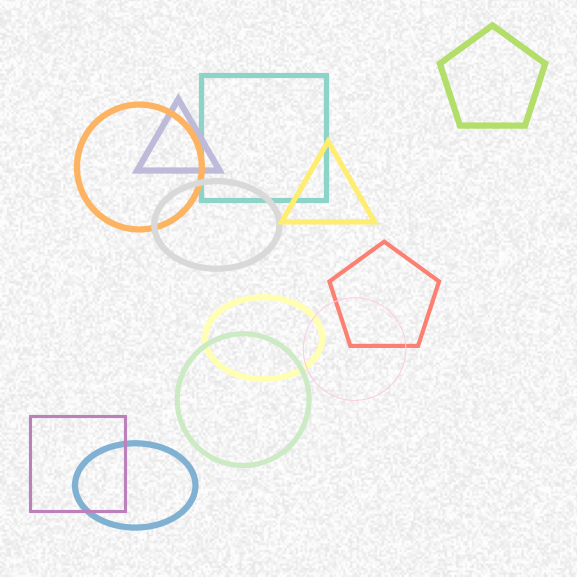[{"shape": "square", "thickness": 2.5, "radius": 0.54, "center": [0.456, 0.761]}, {"shape": "oval", "thickness": 3, "radius": 0.51, "center": [0.456, 0.414]}, {"shape": "triangle", "thickness": 3, "radius": 0.41, "center": [0.309, 0.745]}, {"shape": "pentagon", "thickness": 2, "radius": 0.5, "center": [0.665, 0.481]}, {"shape": "oval", "thickness": 3, "radius": 0.52, "center": [0.234, 0.159]}, {"shape": "circle", "thickness": 3, "radius": 0.54, "center": [0.241, 0.71]}, {"shape": "pentagon", "thickness": 3, "radius": 0.48, "center": [0.853, 0.859]}, {"shape": "circle", "thickness": 0.5, "radius": 0.44, "center": [0.614, 0.395]}, {"shape": "oval", "thickness": 3, "radius": 0.54, "center": [0.376, 0.61]}, {"shape": "square", "thickness": 1.5, "radius": 0.41, "center": [0.135, 0.196]}, {"shape": "circle", "thickness": 2.5, "radius": 0.57, "center": [0.421, 0.307]}, {"shape": "triangle", "thickness": 2.5, "radius": 0.46, "center": [0.568, 0.661]}]